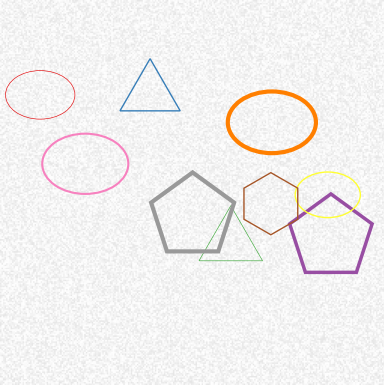[{"shape": "oval", "thickness": 0.5, "radius": 0.45, "center": [0.104, 0.754]}, {"shape": "triangle", "thickness": 1, "radius": 0.45, "center": [0.39, 0.757]}, {"shape": "triangle", "thickness": 0.5, "radius": 0.48, "center": [0.599, 0.37]}, {"shape": "pentagon", "thickness": 2.5, "radius": 0.56, "center": [0.859, 0.384]}, {"shape": "oval", "thickness": 3, "radius": 0.57, "center": [0.706, 0.682]}, {"shape": "oval", "thickness": 1, "radius": 0.42, "center": [0.851, 0.494]}, {"shape": "hexagon", "thickness": 1, "radius": 0.4, "center": [0.704, 0.471]}, {"shape": "oval", "thickness": 1.5, "radius": 0.56, "center": [0.222, 0.575]}, {"shape": "pentagon", "thickness": 3, "radius": 0.57, "center": [0.5, 0.439]}]